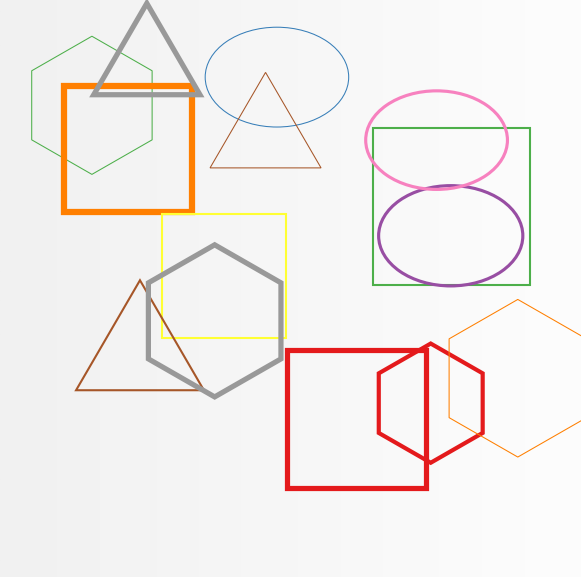[{"shape": "hexagon", "thickness": 2, "radius": 0.52, "center": [0.741, 0.301]}, {"shape": "square", "thickness": 2.5, "radius": 0.6, "center": [0.613, 0.274]}, {"shape": "oval", "thickness": 0.5, "radius": 0.62, "center": [0.476, 0.866]}, {"shape": "square", "thickness": 1, "radius": 0.68, "center": [0.777, 0.641]}, {"shape": "hexagon", "thickness": 0.5, "radius": 0.6, "center": [0.158, 0.817]}, {"shape": "oval", "thickness": 1.5, "radius": 0.62, "center": [0.775, 0.591]}, {"shape": "square", "thickness": 3, "radius": 0.55, "center": [0.22, 0.741]}, {"shape": "hexagon", "thickness": 0.5, "radius": 0.68, "center": [0.891, 0.344]}, {"shape": "square", "thickness": 1, "radius": 0.54, "center": [0.385, 0.522]}, {"shape": "triangle", "thickness": 0.5, "radius": 0.55, "center": [0.457, 0.764]}, {"shape": "triangle", "thickness": 1, "radius": 0.63, "center": [0.241, 0.387]}, {"shape": "oval", "thickness": 1.5, "radius": 0.61, "center": [0.751, 0.756]}, {"shape": "triangle", "thickness": 2.5, "radius": 0.53, "center": [0.253, 0.888]}, {"shape": "hexagon", "thickness": 2.5, "radius": 0.66, "center": [0.369, 0.444]}]